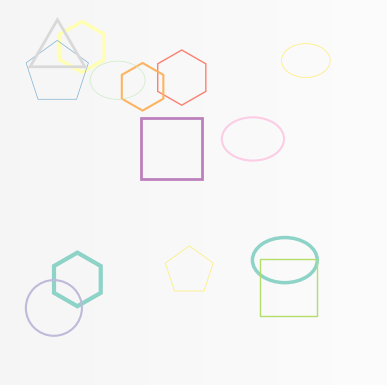[{"shape": "hexagon", "thickness": 3, "radius": 0.35, "center": [0.2, 0.274]}, {"shape": "oval", "thickness": 2.5, "radius": 0.42, "center": [0.735, 0.324]}, {"shape": "hexagon", "thickness": 2.5, "radius": 0.33, "center": [0.212, 0.878]}, {"shape": "circle", "thickness": 1.5, "radius": 0.36, "center": [0.139, 0.2]}, {"shape": "hexagon", "thickness": 1, "radius": 0.36, "center": [0.469, 0.798]}, {"shape": "pentagon", "thickness": 0.5, "radius": 0.42, "center": [0.148, 0.811]}, {"shape": "hexagon", "thickness": 1.5, "radius": 0.31, "center": [0.368, 0.775]}, {"shape": "square", "thickness": 1, "radius": 0.37, "center": [0.744, 0.253]}, {"shape": "oval", "thickness": 1.5, "radius": 0.4, "center": [0.653, 0.639]}, {"shape": "triangle", "thickness": 2, "radius": 0.41, "center": [0.148, 0.867]}, {"shape": "square", "thickness": 2, "radius": 0.4, "center": [0.442, 0.613]}, {"shape": "oval", "thickness": 0.5, "radius": 0.35, "center": [0.303, 0.792]}, {"shape": "pentagon", "thickness": 0.5, "radius": 0.32, "center": [0.488, 0.297]}, {"shape": "oval", "thickness": 0.5, "radius": 0.31, "center": [0.789, 0.843]}]